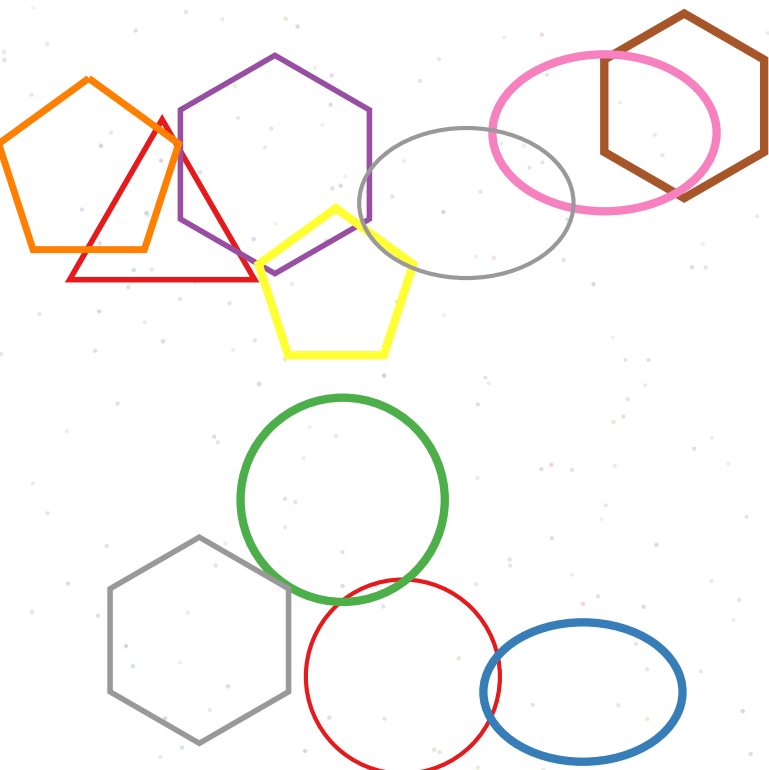[{"shape": "circle", "thickness": 1.5, "radius": 0.63, "center": [0.523, 0.121]}, {"shape": "triangle", "thickness": 2, "radius": 0.69, "center": [0.211, 0.706]}, {"shape": "oval", "thickness": 3, "radius": 0.65, "center": [0.757, 0.101]}, {"shape": "circle", "thickness": 3, "radius": 0.66, "center": [0.445, 0.351]}, {"shape": "hexagon", "thickness": 2, "radius": 0.71, "center": [0.357, 0.786]}, {"shape": "pentagon", "thickness": 2.5, "radius": 0.62, "center": [0.115, 0.775]}, {"shape": "pentagon", "thickness": 3, "radius": 0.53, "center": [0.436, 0.624]}, {"shape": "hexagon", "thickness": 3, "radius": 0.6, "center": [0.889, 0.863]}, {"shape": "oval", "thickness": 3, "radius": 0.73, "center": [0.785, 0.827]}, {"shape": "hexagon", "thickness": 2, "radius": 0.67, "center": [0.259, 0.169]}, {"shape": "oval", "thickness": 1.5, "radius": 0.7, "center": [0.606, 0.736]}]